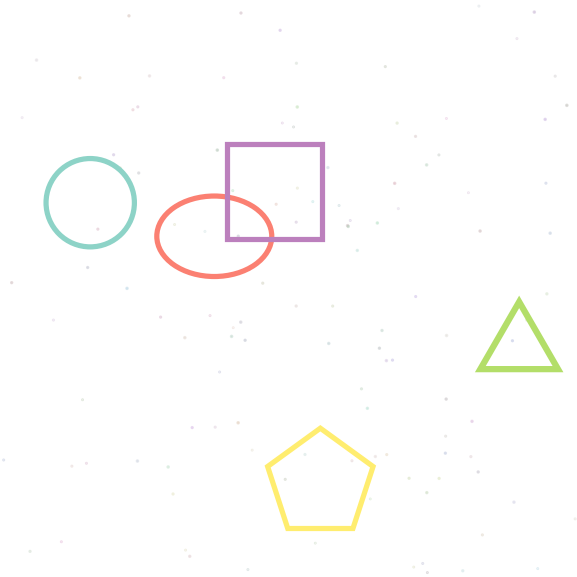[{"shape": "circle", "thickness": 2.5, "radius": 0.38, "center": [0.156, 0.648]}, {"shape": "oval", "thickness": 2.5, "radius": 0.5, "center": [0.371, 0.59]}, {"shape": "triangle", "thickness": 3, "radius": 0.39, "center": [0.899, 0.399]}, {"shape": "square", "thickness": 2.5, "radius": 0.41, "center": [0.475, 0.667]}, {"shape": "pentagon", "thickness": 2.5, "radius": 0.48, "center": [0.555, 0.162]}]